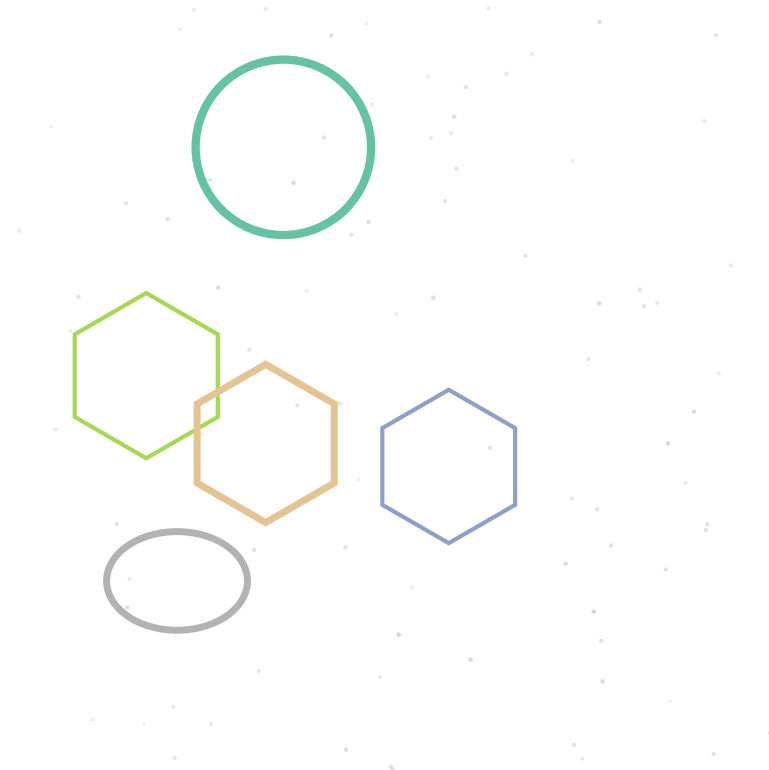[{"shape": "circle", "thickness": 3, "radius": 0.57, "center": [0.368, 0.809]}, {"shape": "hexagon", "thickness": 1.5, "radius": 0.5, "center": [0.583, 0.394]}, {"shape": "hexagon", "thickness": 1.5, "radius": 0.54, "center": [0.19, 0.512]}, {"shape": "hexagon", "thickness": 2.5, "radius": 0.51, "center": [0.345, 0.424]}, {"shape": "oval", "thickness": 2.5, "radius": 0.46, "center": [0.23, 0.246]}]